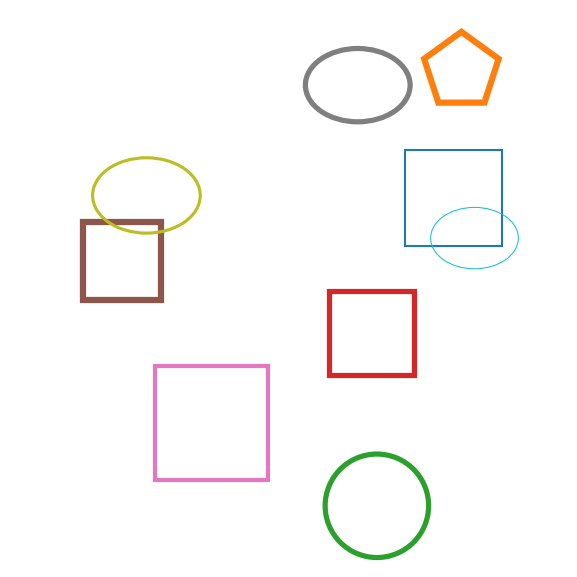[{"shape": "square", "thickness": 1, "radius": 0.42, "center": [0.785, 0.656]}, {"shape": "pentagon", "thickness": 3, "radius": 0.34, "center": [0.799, 0.876]}, {"shape": "circle", "thickness": 2.5, "radius": 0.45, "center": [0.653, 0.123]}, {"shape": "square", "thickness": 2.5, "radius": 0.37, "center": [0.644, 0.422]}, {"shape": "square", "thickness": 3, "radius": 0.34, "center": [0.211, 0.548]}, {"shape": "square", "thickness": 2, "radius": 0.49, "center": [0.367, 0.267]}, {"shape": "oval", "thickness": 2.5, "radius": 0.45, "center": [0.619, 0.852]}, {"shape": "oval", "thickness": 1.5, "radius": 0.47, "center": [0.254, 0.661]}, {"shape": "oval", "thickness": 0.5, "radius": 0.38, "center": [0.822, 0.587]}]